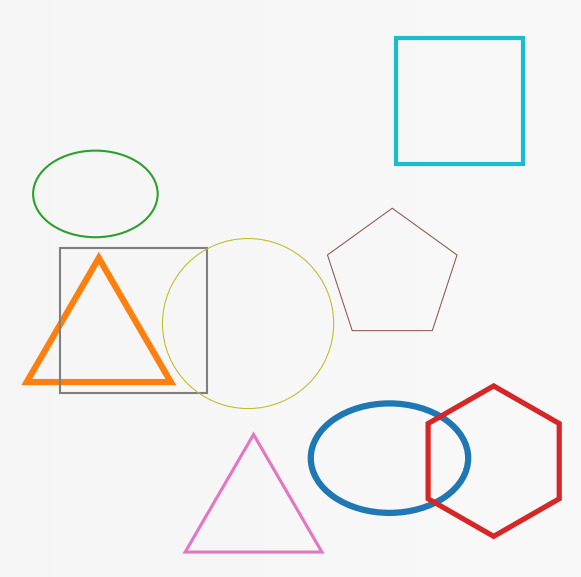[{"shape": "oval", "thickness": 3, "radius": 0.68, "center": [0.67, 0.206]}, {"shape": "triangle", "thickness": 3, "radius": 0.72, "center": [0.17, 0.409]}, {"shape": "oval", "thickness": 1, "radius": 0.54, "center": [0.164, 0.663]}, {"shape": "hexagon", "thickness": 2.5, "radius": 0.65, "center": [0.849, 0.201]}, {"shape": "pentagon", "thickness": 0.5, "radius": 0.59, "center": [0.675, 0.521]}, {"shape": "triangle", "thickness": 1.5, "radius": 0.68, "center": [0.436, 0.111]}, {"shape": "square", "thickness": 1, "radius": 0.63, "center": [0.23, 0.444]}, {"shape": "circle", "thickness": 0.5, "radius": 0.74, "center": [0.427, 0.439]}, {"shape": "square", "thickness": 2, "radius": 0.54, "center": [0.791, 0.825]}]